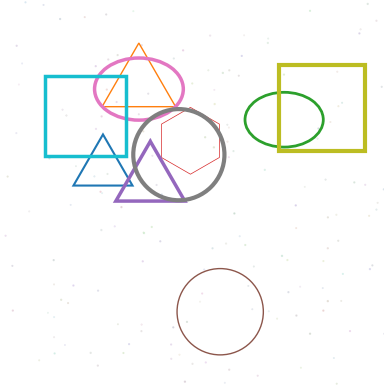[{"shape": "triangle", "thickness": 1.5, "radius": 0.44, "center": [0.267, 0.562]}, {"shape": "triangle", "thickness": 1, "radius": 0.55, "center": [0.361, 0.778]}, {"shape": "oval", "thickness": 2, "radius": 0.51, "center": [0.738, 0.689]}, {"shape": "hexagon", "thickness": 0.5, "radius": 0.43, "center": [0.495, 0.634]}, {"shape": "triangle", "thickness": 2.5, "radius": 0.52, "center": [0.39, 0.529]}, {"shape": "circle", "thickness": 1, "radius": 0.56, "center": [0.572, 0.19]}, {"shape": "oval", "thickness": 2.5, "radius": 0.58, "center": [0.361, 0.769]}, {"shape": "circle", "thickness": 3, "radius": 0.59, "center": [0.465, 0.598]}, {"shape": "square", "thickness": 3, "radius": 0.56, "center": [0.836, 0.719]}, {"shape": "square", "thickness": 2.5, "radius": 0.52, "center": [0.222, 0.699]}]